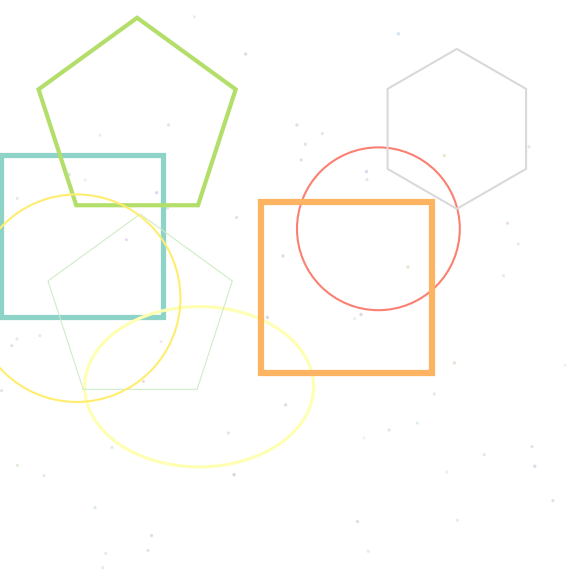[{"shape": "square", "thickness": 2.5, "radius": 0.7, "center": [0.142, 0.59]}, {"shape": "oval", "thickness": 1.5, "radius": 0.99, "center": [0.345, 0.329]}, {"shape": "circle", "thickness": 1, "radius": 0.7, "center": [0.655, 0.603]}, {"shape": "square", "thickness": 3, "radius": 0.74, "center": [0.6, 0.501]}, {"shape": "pentagon", "thickness": 2, "radius": 0.9, "center": [0.237, 0.789]}, {"shape": "hexagon", "thickness": 1, "radius": 0.69, "center": [0.791, 0.776]}, {"shape": "pentagon", "thickness": 0.5, "radius": 0.84, "center": [0.243, 0.461]}, {"shape": "circle", "thickness": 1, "radius": 0.9, "center": [0.133, 0.483]}]